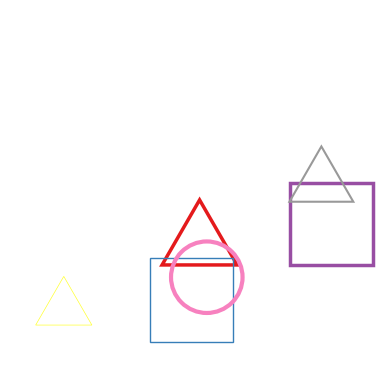[{"shape": "triangle", "thickness": 2.5, "radius": 0.56, "center": [0.518, 0.368]}, {"shape": "square", "thickness": 1, "radius": 0.54, "center": [0.498, 0.222]}, {"shape": "square", "thickness": 2.5, "radius": 0.53, "center": [0.861, 0.417]}, {"shape": "triangle", "thickness": 0.5, "radius": 0.42, "center": [0.166, 0.198]}, {"shape": "circle", "thickness": 3, "radius": 0.46, "center": [0.537, 0.28]}, {"shape": "triangle", "thickness": 1.5, "radius": 0.48, "center": [0.835, 0.524]}]